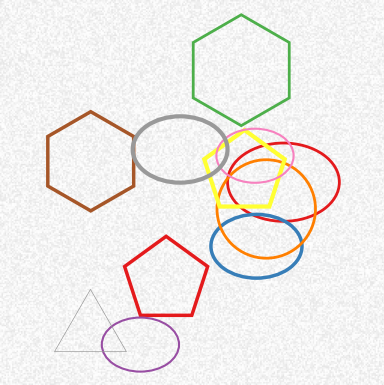[{"shape": "oval", "thickness": 2, "radius": 0.73, "center": [0.736, 0.527]}, {"shape": "pentagon", "thickness": 2.5, "radius": 0.57, "center": [0.431, 0.273]}, {"shape": "oval", "thickness": 2.5, "radius": 0.59, "center": [0.666, 0.36]}, {"shape": "hexagon", "thickness": 2, "radius": 0.72, "center": [0.627, 0.818]}, {"shape": "oval", "thickness": 1.5, "radius": 0.5, "center": [0.365, 0.105]}, {"shape": "circle", "thickness": 2, "radius": 0.64, "center": [0.692, 0.457]}, {"shape": "pentagon", "thickness": 3, "radius": 0.55, "center": [0.635, 0.552]}, {"shape": "hexagon", "thickness": 2.5, "radius": 0.64, "center": [0.236, 0.581]}, {"shape": "oval", "thickness": 1.5, "radius": 0.5, "center": [0.662, 0.595]}, {"shape": "oval", "thickness": 3, "radius": 0.62, "center": [0.468, 0.612]}, {"shape": "triangle", "thickness": 0.5, "radius": 0.54, "center": [0.235, 0.14]}]